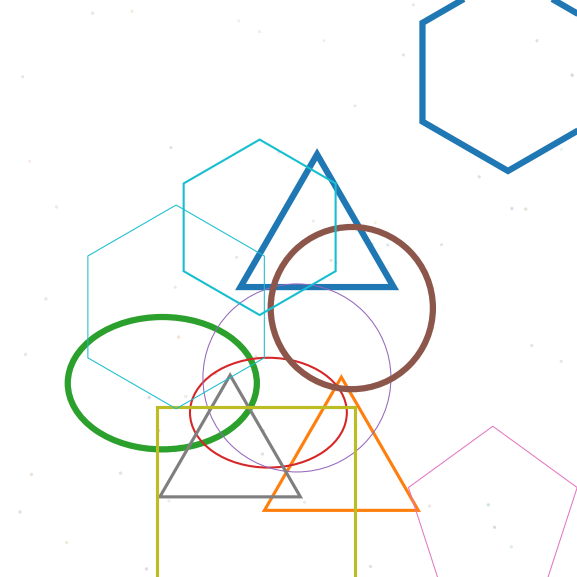[{"shape": "triangle", "thickness": 3, "radius": 0.77, "center": [0.549, 0.579]}, {"shape": "hexagon", "thickness": 3, "radius": 0.85, "center": [0.88, 0.874]}, {"shape": "triangle", "thickness": 1.5, "radius": 0.77, "center": [0.591, 0.192]}, {"shape": "oval", "thickness": 3, "radius": 0.82, "center": [0.281, 0.336]}, {"shape": "oval", "thickness": 1, "radius": 0.68, "center": [0.465, 0.285]}, {"shape": "circle", "thickness": 0.5, "radius": 0.81, "center": [0.514, 0.345]}, {"shape": "circle", "thickness": 3, "radius": 0.7, "center": [0.609, 0.466]}, {"shape": "pentagon", "thickness": 0.5, "radius": 0.77, "center": [0.853, 0.107]}, {"shape": "triangle", "thickness": 1.5, "radius": 0.7, "center": [0.398, 0.209]}, {"shape": "square", "thickness": 1.5, "radius": 0.86, "center": [0.443, 0.123]}, {"shape": "hexagon", "thickness": 0.5, "radius": 0.88, "center": [0.305, 0.468]}, {"shape": "hexagon", "thickness": 1, "radius": 0.76, "center": [0.45, 0.606]}]